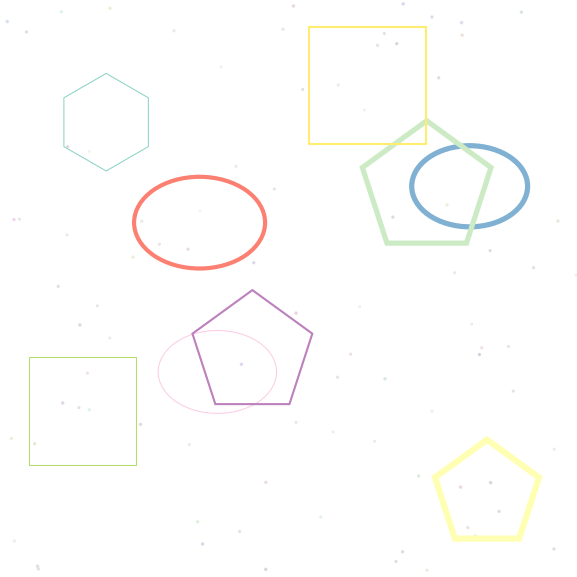[{"shape": "hexagon", "thickness": 0.5, "radius": 0.42, "center": [0.184, 0.788]}, {"shape": "pentagon", "thickness": 3, "radius": 0.47, "center": [0.843, 0.143]}, {"shape": "oval", "thickness": 2, "radius": 0.57, "center": [0.346, 0.614]}, {"shape": "oval", "thickness": 2.5, "radius": 0.5, "center": [0.813, 0.677]}, {"shape": "square", "thickness": 0.5, "radius": 0.46, "center": [0.143, 0.288]}, {"shape": "oval", "thickness": 0.5, "radius": 0.51, "center": [0.376, 0.355]}, {"shape": "pentagon", "thickness": 1, "radius": 0.55, "center": [0.437, 0.388]}, {"shape": "pentagon", "thickness": 2.5, "radius": 0.59, "center": [0.739, 0.673]}, {"shape": "square", "thickness": 1, "radius": 0.51, "center": [0.636, 0.851]}]